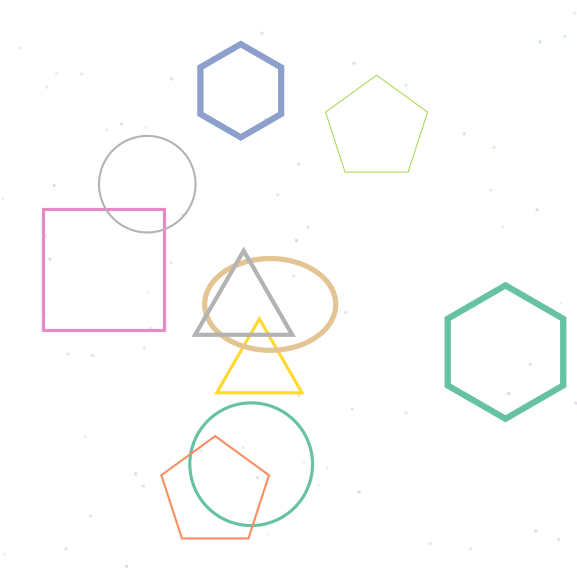[{"shape": "hexagon", "thickness": 3, "radius": 0.58, "center": [0.875, 0.389]}, {"shape": "circle", "thickness": 1.5, "radius": 0.53, "center": [0.435, 0.195]}, {"shape": "pentagon", "thickness": 1, "radius": 0.49, "center": [0.373, 0.146]}, {"shape": "hexagon", "thickness": 3, "radius": 0.4, "center": [0.417, 0.842]}, {"shape": "square", "thickness": 1.5, "radius": 0.52, "center": [0.179, 0.533]}, {"shape": "pentagon", "thickness": 0.5, "radius": 0.46, "center": [0.652, 0.776]}, {"shape": "triangle", "thickness": 1.5, "radius": 0.43, "center": [0.449, 0.362]}, {"shape": "oval", "thickness": 2.5, "radius": 0.57, "center": [0.468, 0.472]}, {"shape": "circle", "thickness": 1, "radius": 0.42, "center": [0.255, 0.68]}, {"shape": "triangle", "thickness": 2, "radius": 0.49, "center": [0.422, 0.468]}]